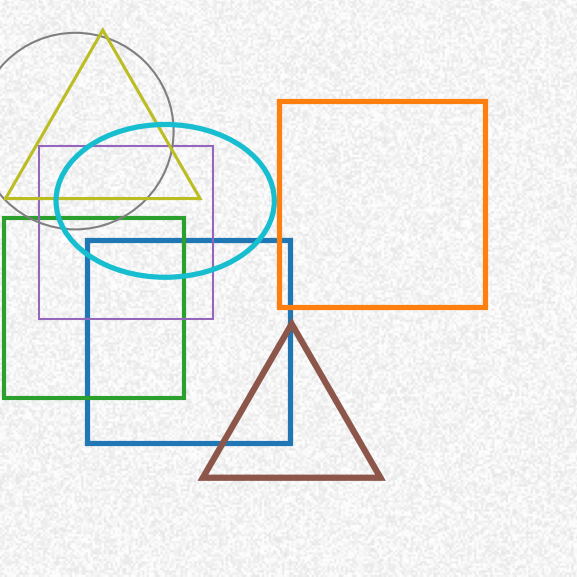[{"shape": "square", "thickness": 2.5, "radius": 0.88, "center": [0.326, 0.407]}, {"shape": "square", "thickness": 2.5, "radius": 0.89, "center": [0.662, 0.647]}, {"shape": "square", "thickness": 2, "radius": 0.78, "center": [0.162, 0.466]}, {"shape": "square", "thickness": 1, "radius": 0.75, "center": [0.218, 0.596]}, {"shape": "triangle", "thickness": 3, "radius": 0.89, "center": [0.505, 0.261]}, {"shape": "circle", "thickness": 1, "radius": 0.85, "center": [0.13, 0.772]}, {"shape": "triangle", "thickness": 1.5, "radius": 0.97, "center": [0.178, 0.753]}, {"shape": "oval", "thickness": 2.5, "radius": 0.94, "center": [0.286, 0.651]}]